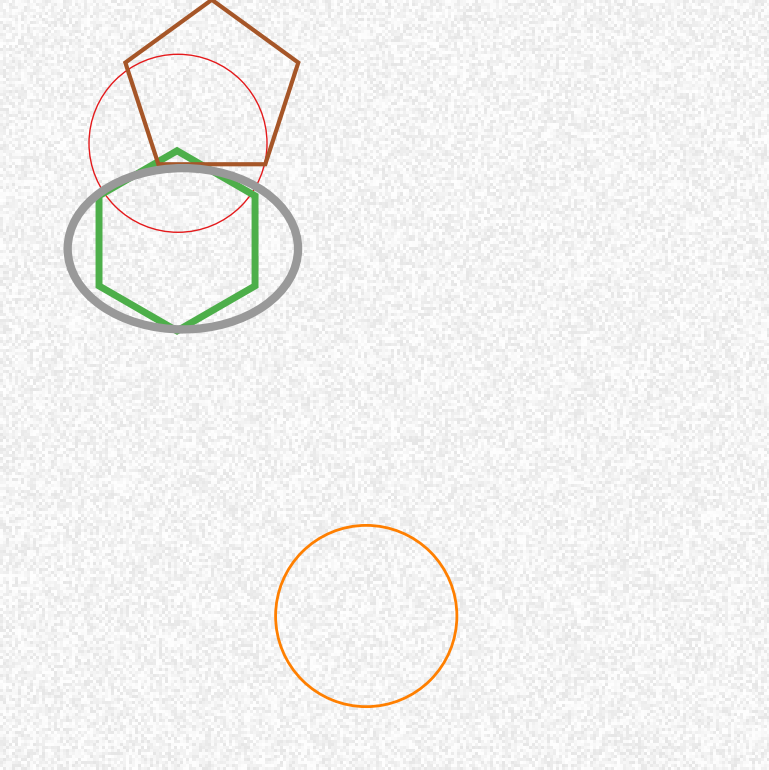[{"shape": "circle", "thickness": 0.5, "radius": 0.58, "center": [0.231, 0.814]}, {"shape": "hexagon", "thickness": 2.5, "radius": 0.58, "center": [0.23, 0.687]}, {"shape": "circle", "thickness": 1, "radius": 0.59, "center": [0.476, 0.2]}, {"shape": "pentagon", "thickness": 1.5, "radius": 0.59, "center": [0.275, 0.882]}, {"shape": "oval", "thickness": 3, "radius": 0.75, "center": [0.237, 0.677]}]